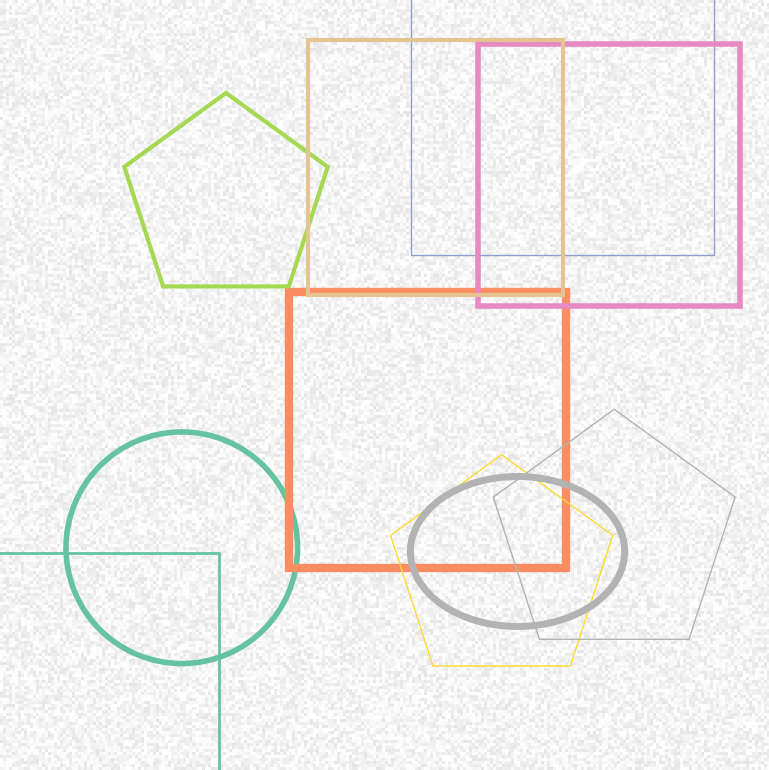[{"shape": "square", "thickness": 1, "radius": 0.75, "center": [0.134, 0.132]}, {"shape": "circle", "thickness": 2, "radius": 0.75, "center": [0.236, 0.289]}, {"shape": "square", "thickness": 3, "radius": 0.9, "center": [0.555, 0.442]}, {"shape": "square", "thickness": 0.5, "radius": 0.99, "center": [0.731, 0.866]}, {"shape": "square", "thickness": 2, "radius": 0.85, "center": [0.791, 0.773]}, {"shape": "pentagon", "thickness": 1.5, "radius": 0.69, "center": [0.293, 0.74]}, {"shape": "pentagon", "thickness": 0.5, "radius": 0.76, "center": [0.652, 0.258]}, {"shape": "square", "thickness": 1.5, "radius": 0.83, "center": [0.566, 0.783]}, {"shape": "oval", "thickness": 2.5, "radius": 0.7, "center": [0.672, 0.284]}, {"shape": "pentagon", "thickness": 0.5, "radius": 0.83, "center": [0.798, 0.303]}]